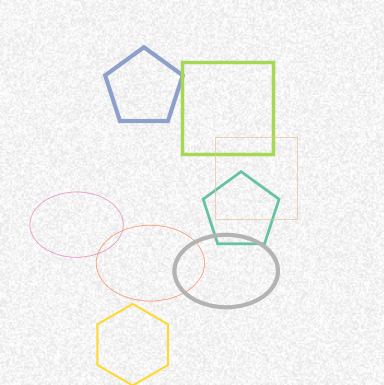[{"shape": "pentagon", "thickness": 2, "radius": 0.52, "center": [0.626, 0.451]}, {"shape": "oval", "thickness": 0.5, "radius": 0.7, "center": [0.391, 0.317]}, {"shape": "pentagon", "thickness": 3, "radius": 0.53, "center": [0.374, 0.771]}, {"shape": "oval", "thickness": 0.5, "radius": 0.61, "center": [0.199, 0.417]}, {"shape": "square", "thickness": 2.5, "radius": 0.59, "center": [0.59, 0.72]}, {"shape": "hexagon", "thickness": 1.5, "radius": 0.53, "center": [0.345, 0.105]}, {"shape": "square", "thickness": 0.5, "radius": 0.53, "center": [0.665, 0.537]}, {"shape": "oval", "thickness": 3, "radius": 0.67, "center": [0.588, 0.296]}]